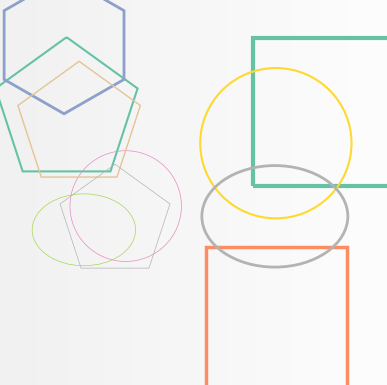[{"shape": "pentagon", "thickness": 1.5, "radius": 0.96, "center": [0.172, 0.711]}, {"shape": "square", "thickness": 3, "radius": 0.96, "center": [0.845, 0.709]}, {"shape": "square", "thickness": 2.5, "radius": 0.91, "center": [0.714, 0.178]}, {"shape": "hexagon", "thickness": 2, "radius": 0.89, "center": [0.165, 0.883]}, {"shape": "circle", "thickness": 0.5, "radius": 0.72, "center": [0.324, 0.465]}, {"shape": "oval", "thickness": 0.5, "radius": 0.67, "center": [0.216, 0.403]}, {"shape": "circle", "thickness": 1.5, "radius": 0.98, "center": [0.712, 0.628]}, {"shape": "pentagon", "thickness": 1, "radius": 0.83, "center": [0.204, 0.675]}, {"shape": "oval", "thickness": 2, "radius": 0.94, "center": [0.709, 0.438]}, {"shape": "pentagon", "thickness": 0.5, "radius": 0.75, "center": [0.297, 0.424]}]